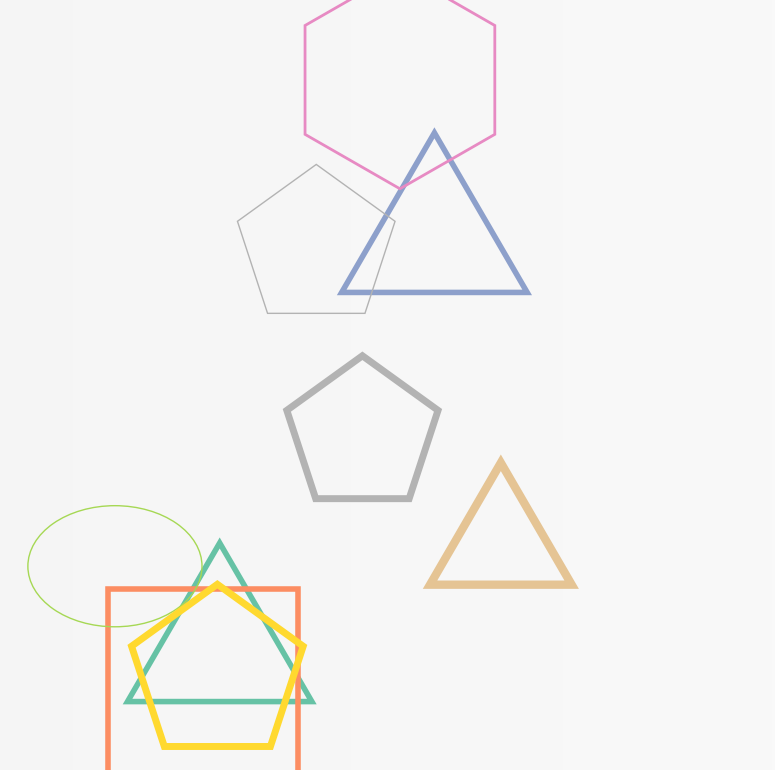[{"shape": "triangle", "thickness": 2, "radius": 0.69, "center": [0.283, 0.158]}, {"shape": "square", "thickness": 2, "radius": 0.61, "center": [0.262, 0.112]}, {"shape": "triangle", "thickness": 2, "radius": 0.69, "center": [0.561, 0.689]}, {"shape": "hexagon", "thickness": 1, "radius": 0.71, "center": [0.516, 0.896]}, {"shape": "oval", "thickness": 0.5, "radius": 0.56, "center": [0.148, 0.265]}, {"shape": "pentagon", "thickness": 2.5, "radius": 0.58, "center": [0.28, 0.125]}, {"shape": "triangle", "thickness": 3, "radius": 0.53, "center": [0.646, 0.293]}, {"shape": "pentagon", "thickness": 0.5, "radius": 0.53, "center": [0.408, 0.68]}, {"shape": "pentagon", "thickness": 2.5, "radius": 0.51, "center": [0.468, 0.435]}]